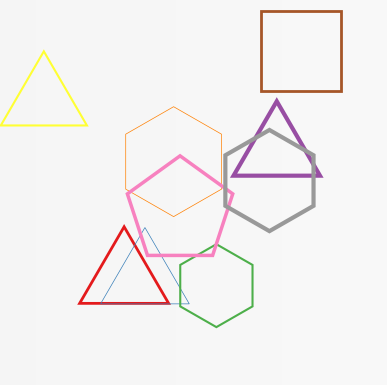[{"shape": "triangle", "thickness": 2, "radius": 0.66, "center": [0.32, 0.278]}, {"shape": "triangle", "thickness": 0.5, "radius": 0.66, "center": [0.374, 0.277]}, {"shape": "hexagon", "thickness": 1.5, "radius": 0.54, "center": [0.558, 0.258]}, {"shape": "triangle", "thickness": 3, "radius": 0.64, "center": [0.714, 0.608]}, {"shape": "hexagon", "thickness": 0.5, "radius": 0.71, "center": [0.448, 0.58]}, {"shape": "triangle", "thickness": 1.5, "radius": 0.64, "center": [0.113, 0.738]}, {"shape": "square", "thickness": 2, "radius": 0.52, "center": [0.777, 0.867]}, {"shape": "pentagon", "thickness": 2.5, "radius": 0.71, "center": [0.465, 0.452]}, {"shape": "hexagon", "thickness": 3, "radius": 0.66, "center": [0.695, 0.531]}]